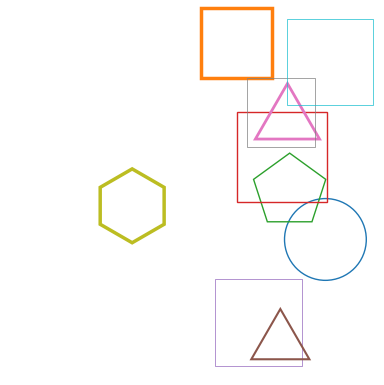[{"shape": "circle", "thickness": 1, "radius": 0.53, "center": [0.845, 0.378]}, {"shape": "square", "thickness": 2.5, "radius": 0.46, "center": [0.614, 0.889]}, {"shape": "pentagon", "thickness": 1, "radius": 0.49, "center": [0.752, 0.504]}, {"shape": "square", "thickness": 1, "radius": 0.58, "center": [0.731, 0.591]}, {"shape": "square", "thickness": 0.5, "radius": 0.57, "center": [0.672, 0.163]}, {"shape": "triangle", "thickness": 1.5, "radius": 0.44, "center": [0.728, 0.11]}, {"shape": "triangle", "thickness": 2, "radius": 0.48, "center": [0.747, 0.687]}, {"shape": "square", "thickness": 0.5, "radius": 0.44, "center": [0.73, 0.708]}, {"shape": "hexagon", "thickness": 2.5, "radius": 0.48, "center": [0.343, 0.465]}, {"shape": "square", "thickness": 0.5, "radius": 0.56, "center": [0.857, 0.838]}]